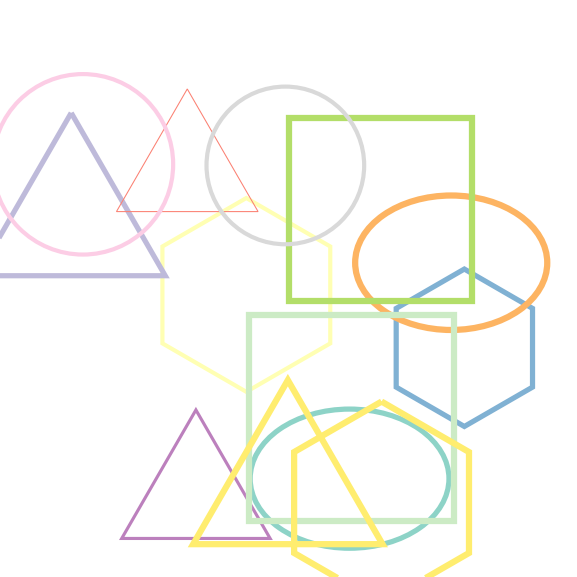[{"shape": "oval", "thickness": 2.5, "radius": 0.86, "center": [0.605, 0.17]}, {"shape": "hexagon", "thickness": 2, "radius": 0.84, "center": [0.427, 0.488]}, {"shape": "triangle", "thickness": 2.5, "radius": 0.94, "center": [0.123, 0.616]}, {"shape": "triangle", "thickness": 0.5, "radius": 0.71, "center": [0.324, 0.704]}, {"shape": "hexagon", "thickness": 2.5, "radius": 0.68, "center": [0.804, 0.397]}, {"shape": "oval", "thickness": 3, "radius": 0.83, "center": [0.781, 0.544]}, {"shape": "square", "thickness": 3, "radius": 0.79, "center": [0.659, 0.636]}, {"shape": "circle", "thickness": 2, "radius": 0.78, "center": [0.144, 0.715]}, {"shape": "circle", "thickness": 2, "radius": 0.68, "center": [0.494, 0.713]}, {"shape": "triangle", "thickness": 1.5, "radius": 0.74, "center": [0.339, 0.141]}, {"shape": "square", "thickness": 3, "radius": 0.89, "center": [0.608, 0.275]}, {"shape": "hexagon", "thickness": 3, "radius": 0.87, "center": [0.661, 0.129]}, {"shape": "triangle", "thickness": 3, "radius": 0.95, "center": [0.498, 0.152]}]